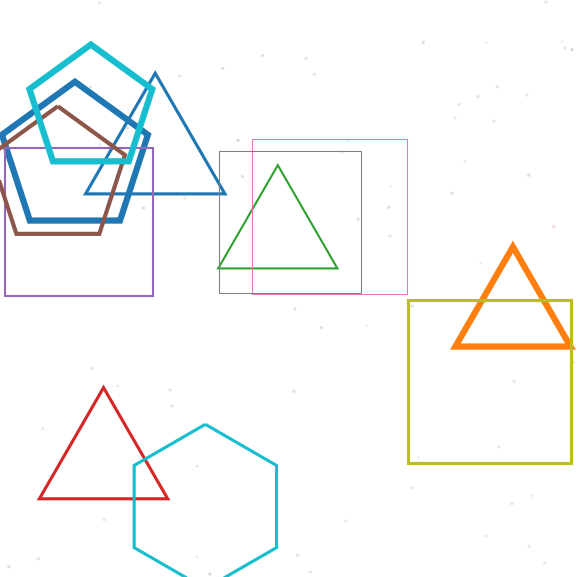[{"shape": "triangle", "thickness": 1.5, "radius": 0.7, "center": [0.269, 0.733]}, {"shape": "pentagon", "thickness": 3, "radius": 0.66, "center": [0.13, 0.725]}, {"shape": "triangle", "thickness": 3, "radius": 0.58, "center": [0.888, 0.457]}, {"shape": "triangle", "thickness": 1, "radius": 0.6, "center": [0.481, 0.594]}, {"shape": "triangle", "thickness": 1.5, "radius": 0.64, "center": [0.179, 0.2]}, {"shape": "square", "thickness": 1, "radius": 0.64, "center": [0.137, 0.614]}, {"shape": "pentagon", "thickness": 2, "radius": 0.61, "center": [0.1, 0.693]}, {"shape": "square", "thickness": 0.5, "radius": 0.67, "center": [0.57, 0.623]}, {"shape": "square", "thickness": 0.5, "radius": 0.61, "center": [0.502, 0.615]}, {"shape": "square", "thickness": 1.5, "radius": 0.71, "center": [0.848, 0.339]}, {"shape": "hexagon", "thickness": 1.5, "radius": 0.71, "center": [0.356, 0.122]}, {"shape": "pentagon", "thickness": 3, "radius": 0.56, "center": [0.157, 0.81]}]